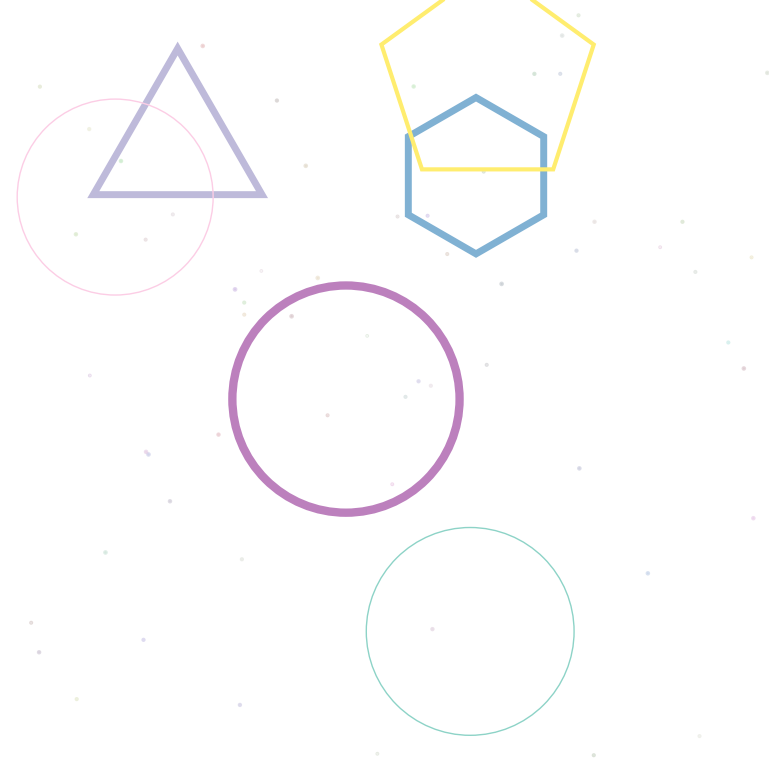[{"shape": "circle", "thickness": 0.5, "radius": 0.67, "center": [0.611, 0.18]}, {"shape": "triangle", "thickness": 2.5, "radius": 0.63, "center": [0.231, 0.81]}, {"shape": "hexagon", "thickness": 2.5, "radius": 0.51, "center": [0.618, 0.772]}, {"shape": "circle", "thickness": 0.5, "radius": 0.64, "center": [0.15, 0.744]}, {"shape": "circle", "thickness": 3, "radius": 0.74, "center": [0.449, 0.482]}, {"shape": "pentagon", "thickness": 1.5, "radius": 0.72, "center": [0.633, 0.897]}]